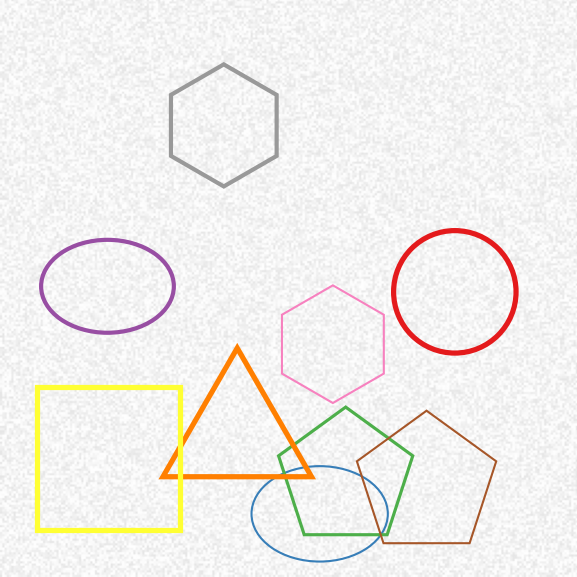[{"shape": "circle", "thickness": 2.5, "radius": 0.53, "center": [0.788, 0.494]}, {"shape": "oval", "thickness": 1, "radius": 0.59, "center": [0.554, 0.109]}, {"shape": "pentagon", "thickness": 1.5, "radius": 0.61, "center": [0.599, 0.172]}, {"shape": "oval", "thickness": 2, "radius": 0.57, "center": [0.186, 0.503]}, {"shape": "triangle", "thickness": 2.5, "radius": 0.74, "center": [0.411, 0.248]}, {"shape": "square", "thickness": 2.5, "radius": 0.62, "center": [0.187, 0.205]}, {"shape": "pentagon", "thickness": 1, "radius": 0.63, "center": [0.739, 0.161]}, {"shape": "hexagon", "thickness": 1, "radius": 0.51, "center": [0.576, 0.403]}, {"shape": "hexagon", "thickness": 2, "radius": 0.53, "center": [0.388, 0.782]}]